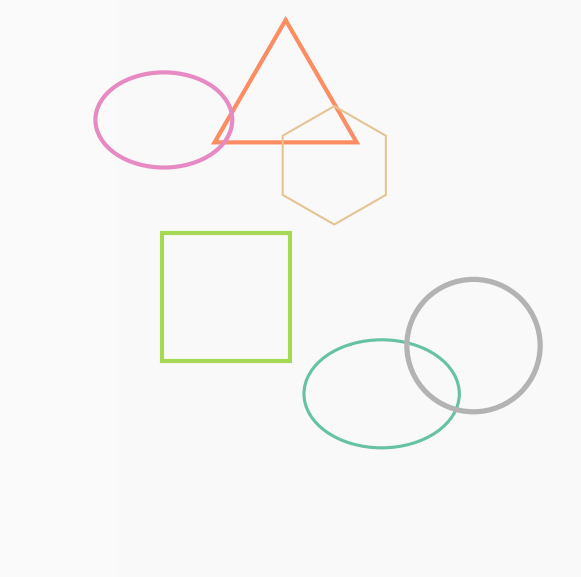[{"shape": "oval", "thickness": 1.5, "radius": 0.67, "center": [0.657, 0.317]}, {"shape": "triangle", "thickness": 2, "radius": 0.71, "center": [0.491, 0.823]}, {"shape": "oval", "thickness": 2, "radius": 0.59, "center": [0.282, 0.791]}, {"shape": "square", "thickness": 2, "radius": 0.55, "center": [0.389, 0.485]}, {"shape": "hexagon", "thickness": 1, "radius": 0.51, "center": [0.575, 0.713]}, {"shape": "circle", "thickness": 2.5, "radius": 0.57, "center": [0.815, 0.401]}]